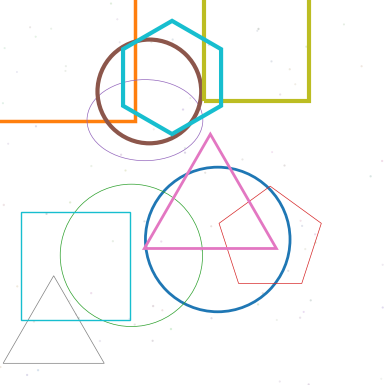[{"shape": "circle", "thickness": 2, "radius": 0.94, "center": [0.566, 0.378]}, {"shape": "square", "thickness": 2.5, "radius": 0.96, "center": [0.16, 0.877]}, {"shape": "circle", "thickness": 0.5, "radius": 0.92, "center": [0.341, 0.337]}, {"shape": "pentagon", "thickness": 0.5, "radius": 0.7, "center": [0.702, 0.377]}, {"shape": "oval", "thickness": 0.5, "radius": 0.75, "center": [0.376, 0.688]}, {"shape": "circle", "thickness": 3, "radius": 0.67, "center": [0.388, 0.763]}, {"shape": "triangle", "thickness": 2, "radius": 0.99, "center": [0.546, 0.454]}, {"shape": "triangle", "thickness": 0.5, "radius": 0.76, "center": [0.139, 0.132]}, {"shape": "square", "thickness": 3, "radius": 0.68, "center": [0.666, 0.872]}, {"shape": "hexagon", "thickness": 3, "radius": 0.73, "center": [0.447, 0.799]}, {"shape": "square", "thickness": 1, "radius": 0.7, "center": [0.196, 0.31]}]